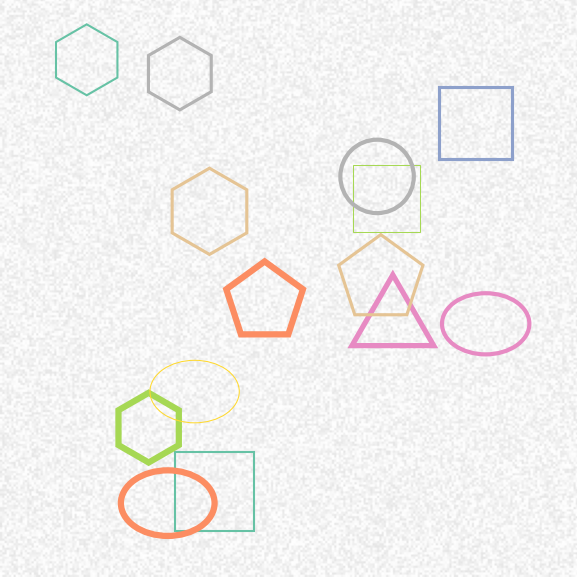[{"shape": "hexagon", "thickness": 1, "radius": 0.31, "center": [0.15, 0.896]}, {"shape": "square", "thickness": 1, "radius": 0.34, "center": [0.371, 0.149]}, {"shape": "pentagon", "thickness": 3, "radius": 0.35, "center": [0.458, 0.477]}, {"shape": "oval", "thickness": 3, "radius": 0.41, "center": [0.29, 0.128]}, {"shape": "square", "thickness": 1.5, "radius": 0.31, "center": [0.823, 0.787]}, {"shape": "oval", "thickness": 2, "radius": 0.38, "center": [0.841, 0.438]}, {"shape": "triangle", "thickness": 2.5, "radius": 0.41, "center": [0.68, 0.442]}, {"shape": "hexagon", "thickness": 3, "radius": 0.3, "center": [0.257, 0.259]}, {"shape": "square", "thickness": 0.5, "radius": 0.29, "center": [0.669, 0.655]}, {"shape": "oval", "thickness": 0.5, "radius": 0.39, "center": [0.337, 0.321]}, {"shape": "pentagon", "thickness": 1.5, "radius": 0.38, "center": [0.659, 0.516]}, {"shape": "hexagon", "thickness": 1.5, "radius": 0.37, "center": [0.363, 0.633]}, {"shape": "hexagon", "thickness": 1.5, "radius": 0.31, "center": [0.311, 0.872]}, {"shape": "circle", "thickness": 2, "radius": 0.32, "center": [0.653, 0.694]}]